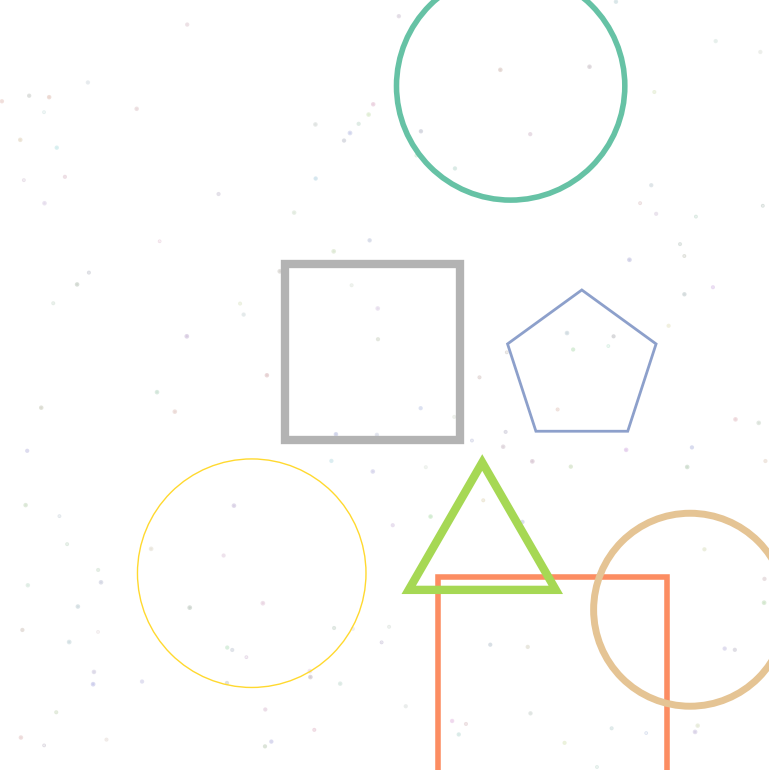[{"shape": "circle", "thickness": 2, "radius": 0.74, "center": [0.663, 0.888]}, {"shape": "square", "thickness": 2, "radius": 0.74, "center": [0.717, 0.102]}, {"shape": "pentagon", "thickness": 1, "radius": 0.51, "center": [0.756, 0.522]}, {"shape": "triangle", "thickness": 3, "radius": 0.55, "center": [0.626, 0.289]}, {"shape": "circle", "thickness": 0.5, "radius": 0.74, "center": [0.327, 0.256]}, {"shape": "circle", "thickness": 2.5, "radius": 0.63, "center": [0.896, 0.208]}, {"shape": "square", "thickness": 3, "radius": 0.57, "center": [0.484, 0.543]}]